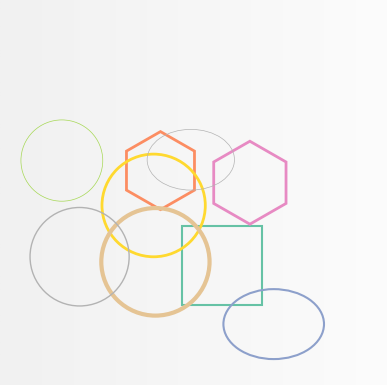[{"shape": "square", "thickness": 1.5, "radius": 0.52, "center": [0.572, 0.31]}, {"shape": "hexagon", "thickness": 2, "radius": 0.51, "center": [0.414, 0.557]}, {"shape": "oval", "thickness": 1.5, "radius": 0.65, "center": [0.706, 0.158]}, {"shape": "hexagon", "thickness": 2, "radius": 0.54, "center": [0.645, 0.525]}, {"shape": "circle", "thickness": 0.5, "radius": 0.53, "center": [0.16, 0.583]}, {"shape": "circle", "thickness": 2, "radius": 0.67, "center": [0.396, 0.466]}, {"shape": "circle", "thickness": 3, "radius": 0.7, "center": [0.401, 0.32]}, {"shape": "circle", "thickness": 1, "radius": 0.64, "center": [0.205, 0.333]}, {"shape": "oval", "thickness": 0.5, "radius": 0.56, "center": [0.492, 0.585]}]